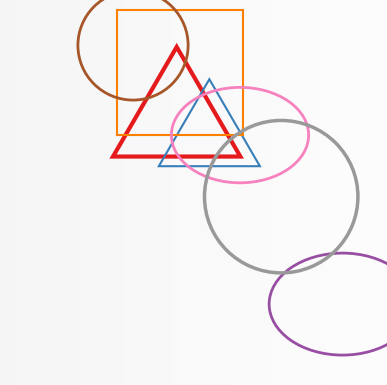[{"shape": "triangle", "thickness": 3, "radius": 0.95, "center": [0.456, 0.688]}, {"shape": "triangle", "thickness": 1.5, "radius": 0.75, "center": [0.54, 0.644]}, {"shape": "oval", "thickness": 2, "radius": 0.95, "center": [0.884, 0.21]}, {"shape": "square", "thickness": 1.5, "radius": 0.82, "center": [0.464, 0.811]}, {"shape": "circle", "thickness": 2, "radius": 0.71, "center": [0.343, 0.882]}, {"shape": "oval", "thickness": 2, "radius": 0.89, "center": [0.619, 0.649]}, {"shape": "circle", "thickness": 2.5, "radius": 0.99, "center": [0.726, 0.489]}]